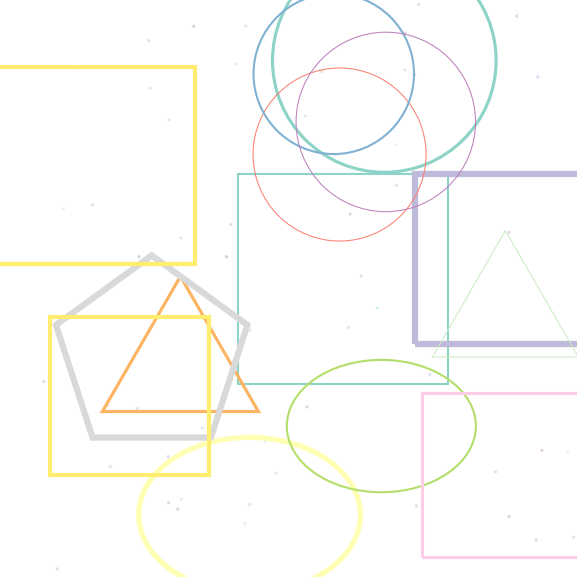[{"shape": "circle", "thickness": 1.5, "radius": 0.97, "center": [0.665, 0.894]}, {"shape": "square", "thickness": 1, "radius": 0.91, "center": [0.594, 0.516]}, {"shape": "oval", "thickness": 2.5, "radius": 0.96, "center": [0.432, 0.107]}, {"shape": "square", "thickness": 3, "radius": 0.73, "center": [0.865, 0.551]}, {"shape": "circle", "thickness": 0.5, "radius": 0.75, "center": [0.588, 0.732]}, {"shape": "circle", "thickness": 1, "radius": 0.69, "center": [0.578, 0.871]}, {"shape": "triangle", "thickness": 1.5, "radius": 0.78, "center": [0.312, 0.365]}, {"shape": "oval", "thickness": 1, "radius": 0.82, "center": [0.66, 0.261]}, {"shape": "square", "thickness": 1.5, "radius": 0.71, "center": [0.871, 0.177]}, {"shape": "pentagon", "thickness": 3, "radius": 0.87, "center": [0.263, 0.383]}, {"shape": "circle", "thickness": 0.5, "radius": 0.78, "center": [0.668, 0.788]}, {"shape": "triangle", "thickness": 0.5, "radius": 0.73, "center": [0.875, 0.454]}, {"shape": "square", "thickness": 2, "radius": 0.85, "center": [0.168, 0.713]}, {"shape": "square", "thickness": 2, "radius": 0.69, "center": [0.225, 0.313]}]